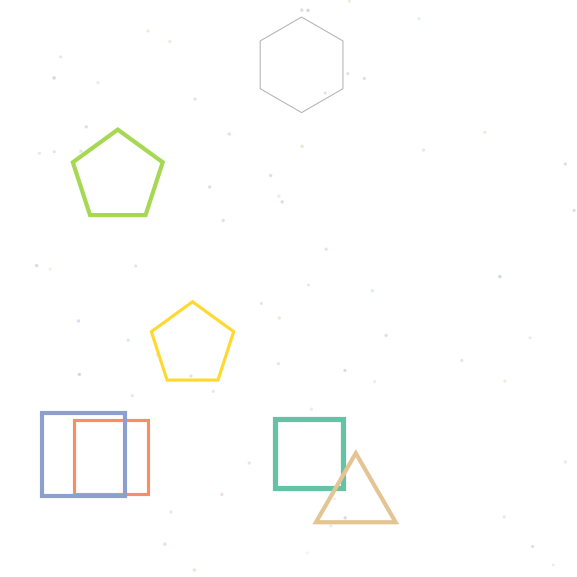[{"shape": "square", "thickness": 2.5, "radius": 0.3, "center": [0.535, 0.214]}, {"shape": "square", "thickness": 1.5, "radius": 0.32, "center": [0.192, 0.208]}, {"shape": "square", "thickness": 2, "radius": 0.36, "center": [0.144, 0.212]}, {"shape": "pentagon", "thickness": 2, "radius": 0.41, "center": [0.204, 0.693]}, {"shape": "pentagon", "thickness": 1.5, "radius": 0.37, "center": [0.333, 0.402]}, {"shape": "triangle", "thickness": 2, "radius": 0.4, "center": [0.616, 0.135]}, {"shape": "hexagon", "thickness": 0.5, "radius": 0.41, "center": [0.522, 0.887]}]